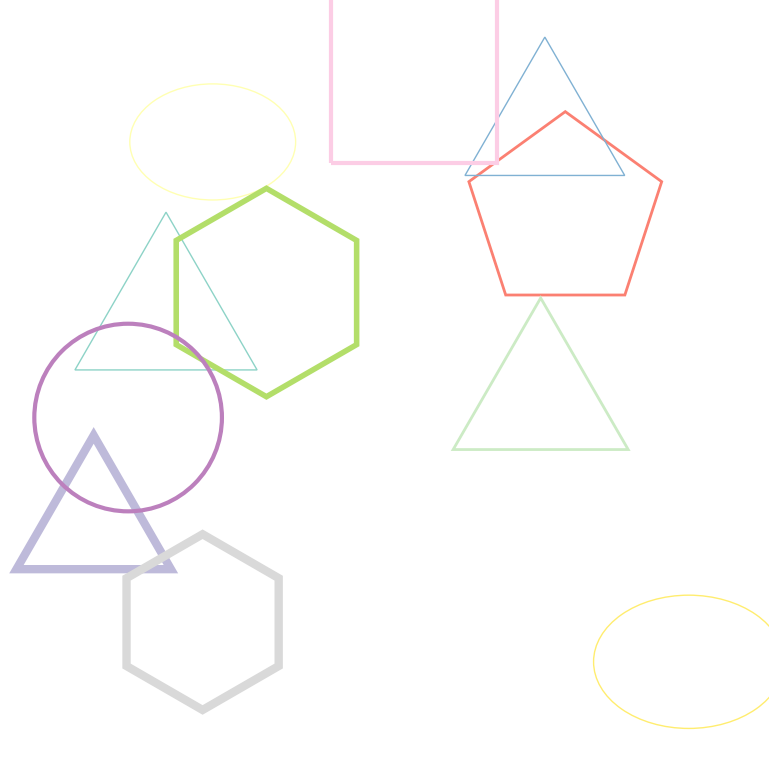[{"shape": "triangle", "thickness": 0.5, "radius": 0.68, "center": [0.216, 0.588]}, {"shape": "oval", "thickness": 0.5, "radius": 0.54, "center": [0.276, 0.816]}, {"shape": "triangle", "thickness": 3, "radius": 0.58, "center": [0.122, 0.319]}, {"shape": "pentagon", "thickness": 1, "radius": 0.66, "center": [0.734, 0.723]}, {"shape": "triangle", "thickness": 0.5, "radius": 0.6, "center": [0.708, 0.832]}, {"shape": "hexagon", "thickness": 2, "radius": 0.68, "center": [0.346, 0.62]}, {"shape": "square", "thickness": 1.5, "radius": 0.54, "center": [0.537, 0.895]}, {"shape": "hexagon", "thickness": 3, "radius": 0.57, "center": [0.263, 0.192]}, {"shape": "circle", "thickness": 1.5, "radius": 0.61, "center": [0.166, 0.458]}, {"shape": "triangle", "thickness": 1, "radius": 0.66, "center": [0.702, 0.482]}, {"shape": "oval", "thickness": 0.5, "radius": 0.62, "center": [0.894, 0.141]}]